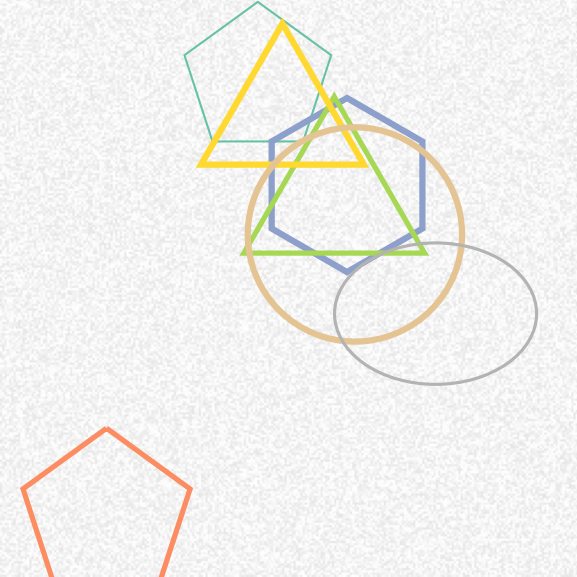[{"shape": "pentagon", "thickness": 1, "radius": 0.67, "center": [0.446, 0.862]}, {"shape": "pentagon", "thickness": 2.5, "radius": 0.76, "center": [0.184, 0.106]}, {"shape": "hexagon", "thickness": 3, "radius": 0.75, "center": [0.601, 0.679]}, {"shape": "triangle", "thickness": 2.5, "radius": 0.9, "center": [0.579, 0.651]}, {"shape": "triangle", "thickness": 3, "radius": 0.81, "center": [0.489, 0.795]}, {"shape": "circle", "thickness": 3, "radius": 0.93, "center": [0.615, 0.593]}, {"shape": "oval", "thickness": 1.5, "radius": 0.87, "center": [0.754, 0.456]}]